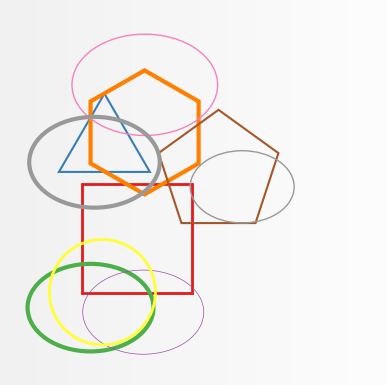[{"shape": "square", "thickness": 2, "radius": 0.71, "center": [0.353, 0.38]}, {"shape": "triangle", "thickness": 1.5, "radius": 0.68, "center": [0.269, 0.621]}, {"shape": "oval", "thickness": 3, "radius": 0.81, "center": [0.234, 0.201]}, {"shape": "oval", "thickness": 0.5, "radius": 0.78, "center": [0.37, 0.189]}, {"shape": "hexagon", "thickness": 3, "radius": 0.81, "center": [0.373, 0.656]}, {"shape": "circle", "thickness": 2, "radius": 0.68, "center": [0.264, 0.241]}, {"shape": "pentagon", "thickness": 1.5, "radius": 0.81, "center": [0.564, 0.552]}, {"shape": "oval", "thickness": 1, "radius": 0.94, "center": [0.374, 0.78]}, {"shape": "oval", "thickness": 1, "radius": 0.67, "center": [0.625, 0.515]}, {"shape": "oval", "thickness": 3, "radius": 0.84, "center": [0.244, 0.579]}]